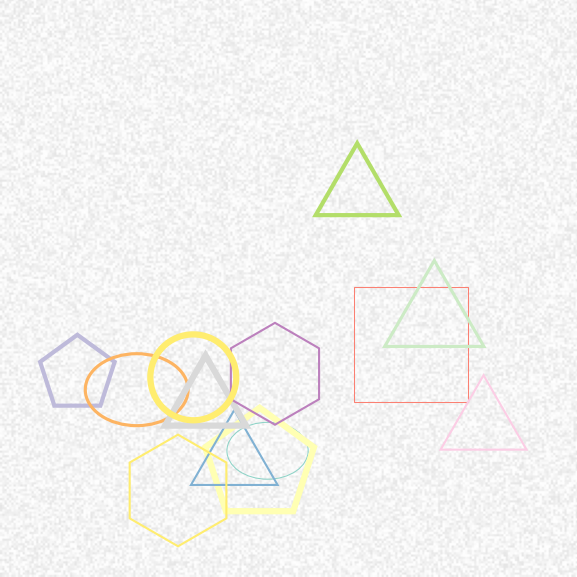[{"shape": "oval", "thickness": 0.5, "radius": 0.35, "center": [0.463, 0.219]}, {"shape": "pentagon", "thickness": 3, "radius": 0.49, "center": [0.45, 0.194]}, {"shape": "pentagon", "thickness": 2, "radius": 0.34, "center": [0.134, 0.352]}, {"shape": "square", "thickness": 0.5, "radius": 0.5, "center": [0.712, 0.403]}, {"shape": "triangle", "thickness": 1, "radius": 0.43, "center": [0.406, 0.203]}, {"shape": "oval", "thickness": 1.5, "radius": 0.45, "center": [0.237, 0.324]}, {"shape": "triangle", "thickness": 2, "radius": 0.41, "center": [0.618, 0.668]}, {"shape": "triangle", "thickness": 1, "radius": 0.43, "center": [0.837, 0.263]}, {"shape": "triangle", "thickness": 3, "radius": 0.4, "center": [0.356, 0.303]}, {"shape": "hexagon", "thickness": 1, "radius": 0.44, "center": [0.476, 0.352]}, {"shape": "triangle", "thickness": 1.5, "radius": 0.5, "center": [0.752, 0.449]}, {"shape": "hexagon", "thickness": 1, "radius": 0.48, "center": [0.308, 0.15]}, {"shape": "circle", "thickness": 3, "radius": 0.37, "center": [0.335, 0.346]}]